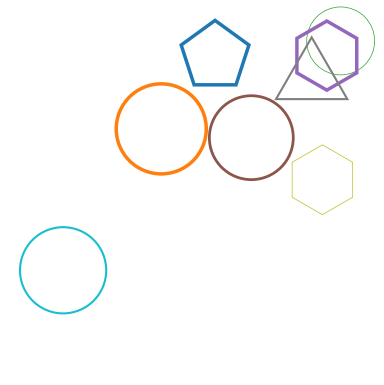[{"shape": "pentagon", "thickness": 2.5, "radius": 0.46, "center": [0.559, 0.854]}, {"shape": "circle", "thickness": 2.5, "radius": 0.58, "center": [0.419, 0.665]}, {"shape": "circle", "thickness": 0.5, "radius": 0.44, "center": [0.885, 0.894]}, {"shape": "hexagon", "thickness": 2.5, "radius": 0.45, "center": [0.849, 0.856]}, {"shape": "circle", "thickness": 2, "radius": 0.54, "center": [0.653, 0.642]}, {"shape": "triangle", "thickness": 1.5, "radius": 0.53, "center": [0.81, 0.796]}, {"shape": "hexagon", "thickness": 0.5, "radius": 0.45, "center": [0.837, 0.533]}, {"shape": "circle", "thickness": 1.5, "radius": 0.56, "center": [0.164, 0.298]}]